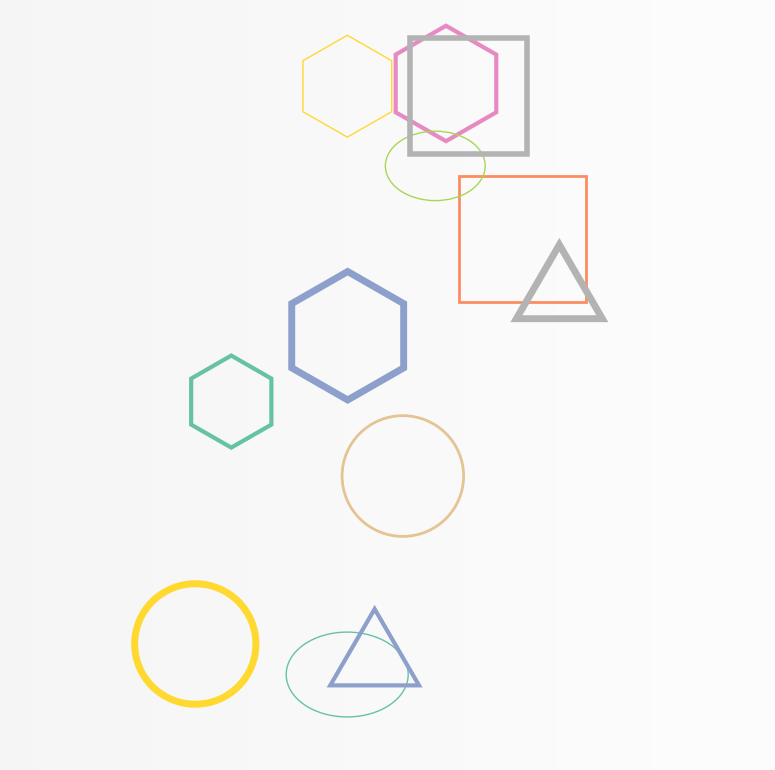[{"shape": "oval", "thickness": 0.5, "radius": 0.39, "center": [0.448, 0.124]}, {"shape": "hexagon", "thickness": 1.5, "radius": 0.3, "center": [0.298, 0.478]}, {"shape": "square", "thickness": 1, "radius": 0.41, "center": [0.674, 0.689]}, {"shape": "triangle", "thickness": 1.5, "radius": 0.33, "center": [0.483, 0.143]}, {"shape": "hexagon", "thickness": 2.5, "radius": 0.42, "center": [0.449, 0.564]}, {"shape": "hexagon", "thickness": 1.5, "radius": 0.37, "center": [0.575, 0.892]}, {"shape": "oval", "thickness": 0.5, "radius": 0.32, "center": [0.562, 0.785]}, {"shape": "hexagon", "thickness": 0.5, "radius": 0.33, "center": [0.448, 0.888]}, {"shape": "circle", "thickness": 2.5, "radius": 0.39, "center": [0.252, 0.164]}, {"shape": "circle", "thickness": 1, "radius": 0.39, "center": [0.52, 0.382]}, {"shape": "triangle", "thickness": 2.5, "radius": 0.32, "center": [0.722, 0.618]}, {"shape": "square", "thickness": 2, "radius": 0.38, "center": [0.605, 0.876]}]